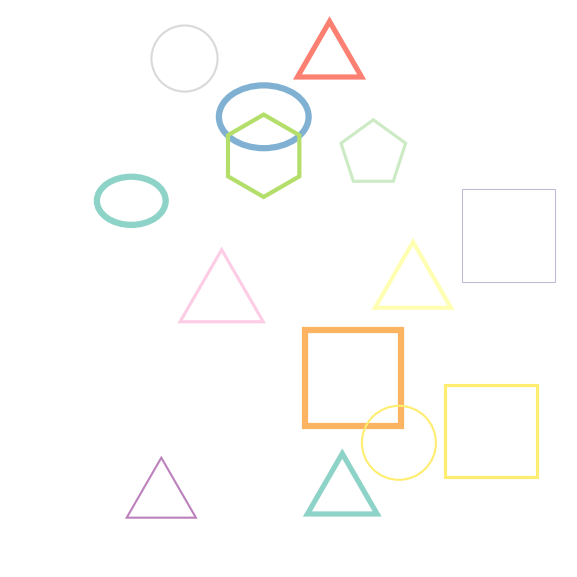[{"shape": "oval", "thickness": 3, "radius": 0.3, "center": [0.227, 0.651]}, {"shape": "triangle", "thickness": 2.5, "radius": 0.35, "center": [0.593, 0.144]}, {"shape": "triangle", "thickness": 2, "radius": 0.38, "center": [0.715, 0.504]}, {"shape": "square", "thickness": 0.5, "radius": 0.4, "center": [0.88, 0.591]}, {"shape": "triangle", "thickness": 2.5, "radius": 0.32, "center": [0.571, 0.898]}, {"shape": "oval", "thickness": 3, "radius": 0.39, "center": [0.457, 0.797]}, {"shape": "square", "thickness": 3, "radius": 0.42, "center": [0.61, 0.345]}, {"shape": "hexagon", "thickness": 2, "radius": 0.36, "center": [0.457, 0.729]}, {"shape": "triangle", "thickness": 1.5, "radius": 0.42, "center": [0.384, 0.484]}, {"shape": "circle", "thickness": 1, "radius": 0.29, "center": [0.32, 0.898]}, {"shape": "triangle", "thickness": 1, "radius": 0.35, "center": [0.279, 0.137]}, {"shape": "pentagon", "thickness": 1.5, "radius": 0.29, "center": [0.646, 0.733]}, {"shape": "circle", "thickness": 1, "radius": 0.32, "center": [0.691, 0.232]}, {"shape": "square", "thickness": 1.5, "radius": 0.4, "center": [0.85, 0.253]}]